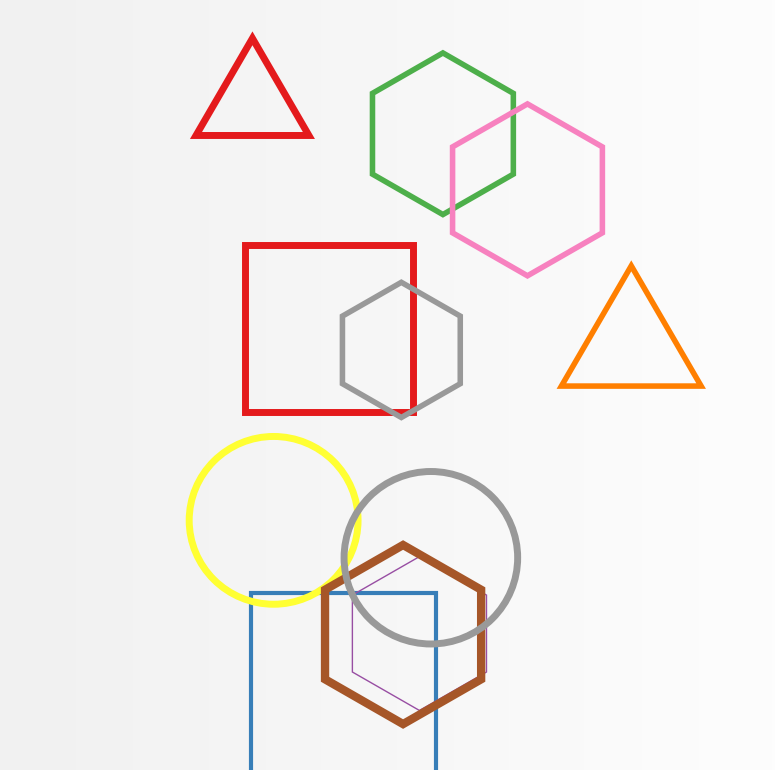[{"shape": "square", "thickness": 2.5, "radius": 0.54, "center": [0.425, 0.573]}, {"shape": "triangle", "thickness": 2.5, "radius": 0.42, "center": [0.326, 0.866]}, {"shape": "square", "thickness": 1.5, "radius": 0.6, "center": [0.443, 0.11]}, {"shape": "hexagon", "thickness": 2, "radius": 0.52, "center": [0.571, 0.826]}, {"shape": "hexagon", "thickness": 0.5, "radius": 0.5, "center": [0.541, 0.177]}, {"shape": "triangle", "thickness": 2, "radius": 0.52, "center": [0.815, 0.551]}, {"shape": "circle", "thickness": 2.5, "radius": 0.54, "center": [0.353, 0.324]}, {"shape": "hexagon", "thickness": 3, "radius": 0.58, "center": [0.52, 0.176]}, {"shape": "hexagon", "thickness": 2, "radius": 0.56, "center": [0.681, 0.753]}, {"shape": "hexagon", "thickness": 2, "radius": 0.44, "center": [0.518, 0.546]}, {"shape": "circle", "thickness": 2.5, "radius": 0.56, "center": [0.556, 0.276]}]